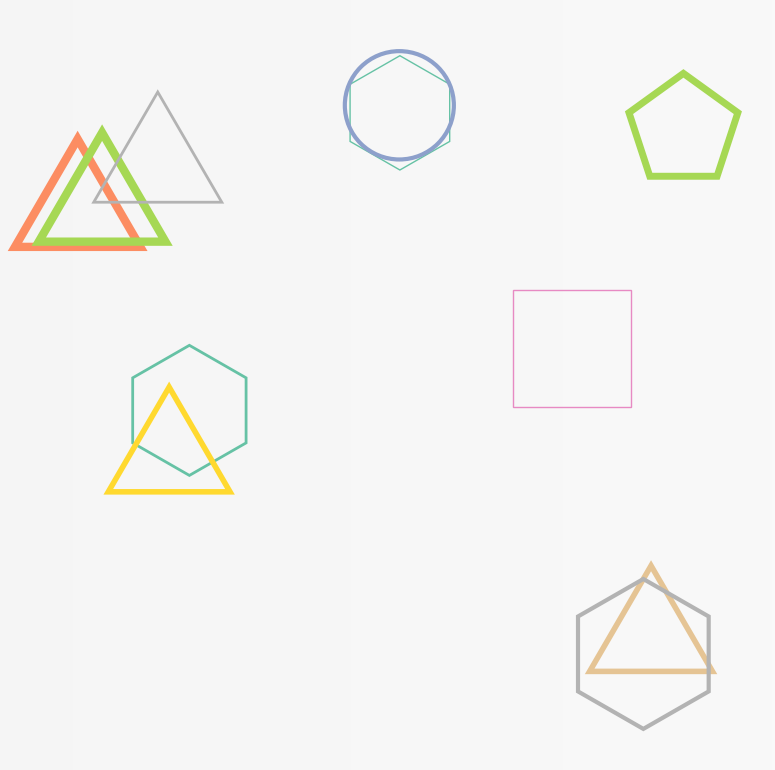[{"shape": "hexagon", "thickness": 0.5, "radius": 0.37, "center": [0.516, 0.853]}, {"shape": "hexagon", "thickness": 1, "radius": 0.42, "center": [0.244, 0.467]}, {"shape": "triangle", "thickness": 3, "radius": 0.47, "center": [0.1, 0.726]}, {"shape": "circle", "thickness": 1.5, "radius": 0.35, "center": [0.515, 0.863]}, {"shape": "square", "thickness": 0.5, "radius": 0.38, "center": [0.738, 0.547]}, {"shape": "triangle", "thickness": 3, "radius": 0.47, "center": [0.132, 0.733]}, {"shape": "pentagon", "thickness": 2.5, "radius": 0.37, "center": [0.882, 0.831]}, {"shape": "triangle", "thickness": 2, "radius": 0.45, "center": [0.218, 0.407]}, {"shape": "triangle", "thickness": 2, "radius": 0.46, "center": [0.84, 0.174]}, {"shape": "triangle", "thickness": 1, "radius": 0.48, "center": [0.204, 0.785]}, {"shape": "hexagon", "thickness": 1.5, "radius": 0.49, "center": [0.83, 0.151]}]